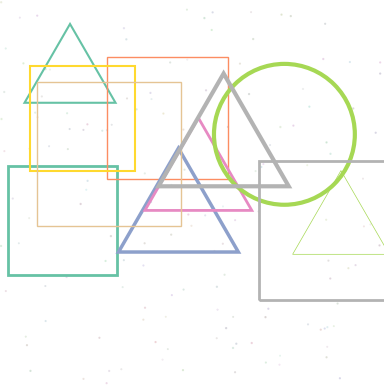[{"shape": "triangle", "thickness": 1.5, "radius": 0.68, "center": [0.182, 0.801]}, {"shape": "square", "thickness": 2, "radius": 0.71, "center": [0.163, 0.426]}, {"shape": "square", "thickness": 1, "radius": 0.79, "center": [0.435, 0.694]}, {"shape": "triangle", "thickness": 2.5, "radius": 0.9, "center": [0.463, 0.435]}, {"shape": "triangle", "thickness": 2, "radius": 0.8, "center": [0.515, 0.534]}, {"shape": "circle", "thickness": 3, "radius": 0.91, "center": [0.739, 0.651]}, {"shape": "triangle", "thickness": 0.5, "radius": 0.72, "center": [0.886, 0.412]}, {"shape": "square", "thickness": 1.5, "radius": 0.68, "center": [0.214, 0.693]}, {"shape": "square", "thickness": 1, "radius": 0.94, "center": [0.283, 0.6]}, {"shape": "triangle", "thickness": 3, "radius": 0.98, "center": [0.581, 0.614]}, {"shape": "square", "thickness": 2, "radius": 0.91, "center": [0.855, 0.401]}]